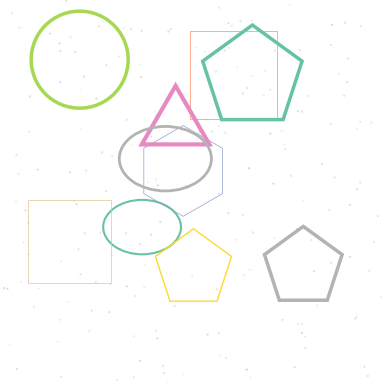[{"shape": "pentagon", "thickness": 2.5, "radius": 0.68, "center": [0.656, 0.799]}, {"shape": "oval", "thickness": 1.5, "radius": 0.51, "center": [0.369, 0.41]}, {"shape": "square", "thickness": 0.5, "radius": 0.57, "center": [0.606, 0.805]}, {"shape": "hexagon", "thickness": 0.5, "radius": 0.59, "center": [0.476, 0.556]}, {"shape": "triangle", "thickness": 3, "radius": 0.51, "center": [0.456, 0.676]}, {"shape": "circle", "thickness": 2.5, "radius": 0.63, "center": [0.207, 0.845]}, {"shape": "pentagon", "thickness": 1, "radius": 0.52, "center": [0.502, 0.302]}, {"shape": "square", "thickness": 0.5, "radius": 0.54, "center": [0.181, 0.374]}, {"shape": "pentagon", "thickness": 2.5, "radius": 0.53, "center": [0.788, 0.306]}, {"shape": "oval", "thickness": 2, "radius": 0.6, "center": [0.429, 0.588]}]